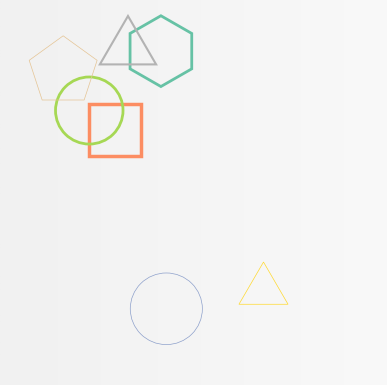[{"shape": "hexagon", "thickness": 2, "radius": 0.46, "center": [0.415, 0.867]}, {"shape": "square", "thickness": 2.5, "radius": 0.34, "center": [0.297, 0.661]}, {"shape": "circle", "thickness": 0.5, "radius": 0.47, "center": [0.429, 0.198]}, {"shape": "circle", "thickness": 2, "radius": 0.44, "center": [0.23, 0.713]}, {"shape": "triangle", "thickness": 0.5, "radius": 0.37, "center": [0.68, 0.246]}, {"shape": "pentagon", "thickness": 0.5, "radius": 0.46, "center": [0.163, 0.815]}, {"shape": "triangle", "thickness": 1.5, "radius": 0.42, "center": [0.33, 0.875]}]